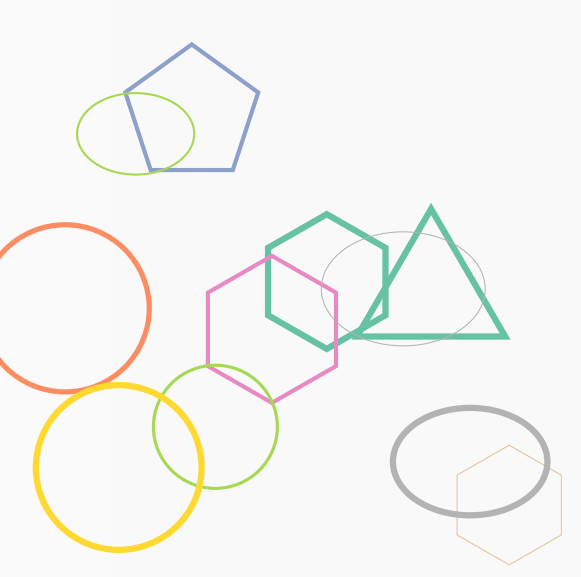[{"shape": "triangle", "thickness": 3, "radius": 0.74, "center": [0.742, 0.49]}, {"shape": "hexagon", "thickness": 3, "radius": 0.58, "center": [0.562, 0.512]}, {"shape": "circle", "thickness": 2.5, "radius": 0.72, "center": [0.112, 0.465]}, {"shape": "pentagon", "thickness": 2, "radius": 0.6, "center": [0.33, 0.802]}, {"shape": "hexagon", "thickness": 2, "radius": 0.64, "center": [0.468, 0.429]}, {"shape": "circle", "thickness": 1.5, "radius": 0.53, "center": [0.371, 0.26]}, {"shape": "oval", "thickness": 1, "radius": 0.5, "center": [0.233, 0.767]}, {"shape": "circle", "thickness": 3, "radius": 0.71, "center": [0.204, 0.19]}, {"shape": "hexagon", "thickness": 0.5, "radius": 0.52, "center": [0.876, 0.125]}, {"shape": "oval", "thickness": 3, "radius": 0.66, "center": [0.809, 0.2]}, {"shape": "oval", "thickness": 0.5, "radius": 0.71, "center": [0.694, 0.499]}]